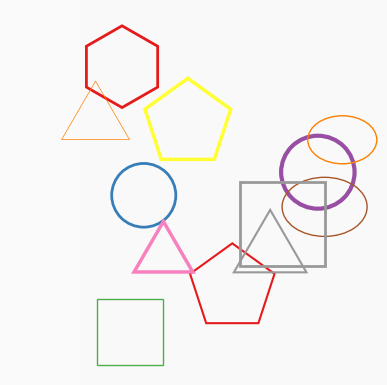[{"shape": "hexagon", "thickness": 2, "radius": 0.53, "center": [0.315, 0.827]}, {"shape": "pentagon", "thickness": 1.5, "radius": 0.57, "center": [0.599, 0.253]}, {"shape": "circle", "thickness": 2, "radius": 0.41, "center": [0.371, 0.493]}, {"shape": "square", "thickness": 1, "radius": 0.43, "center": [0.335, 0.137]}, {"shape": "circle", "thickness": 3, "radius": 0.47, "center": [0.82, 0.553]}, {"shape": "triangle", "thickness": 0.5, "radius": 0.51, "center": [0.247, 0.688]}, {"shape": "oval", "thickness": 1, "radius": 0.45, "center": [0.883, 0.637]}, {"shape": "pentagon", "thickness": 2.5, "radius": 0.58, "center": [0.485, 0.68]}, {"shape": "oval", "thickness": 1, "radius": 0.55, "center": [0.838, 0.463]}, {"shape": "triangle", "thickness": 2.5, "radius": 0.44, "center": [0.422, 0.337]}, {"shape": "triangle", "thickness": 1.5, "radius": 0.54, "center": [0.697, 0.347]}, {"shape": "square", "thickness": 2, "radius": 0.55, "center": [0.729, 0.419]}]